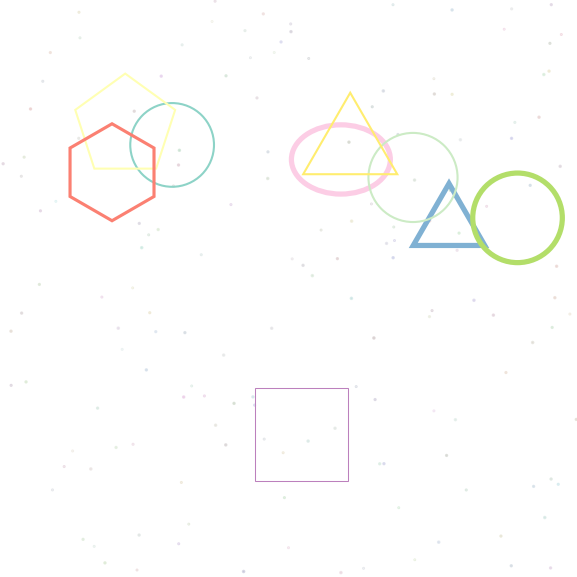[{"shape": "circle", "thickness": 1, "radius": 0.36, "center": [0.298, 0.748]}, {"shape": "pentagon", "thickness": 1, "radius": 0.45, "center": [0.217, 0.781]}, {"shape": "hexagon", "thickness": 1.5, "radius": 0.42, "center": [0.194, 0.701]}, {"shape": "triangle", "thickness": 2.5, "radius": 0.36, "center": [0.778, 0.61]}, {"shape": "circle", "thickness": 2.5, "radius": 0.39, "center": [0.896, 0.622]}, {"shape": "oval", "thickness": 2.5, "radius": 0.43, "center": [0.59, 0.723]}, {"shape": "square", "thickness": 0.5, "radius": 0.4, "center": [0.523, 0.246]}, {"shape": "circle", "thickness": 1, "radius": 0.39, "center": [0.715, 0.692]}, {"shape": "triangle", "thickness": 1, "radius": 0.47, "center": [0.606, 0.744]}]